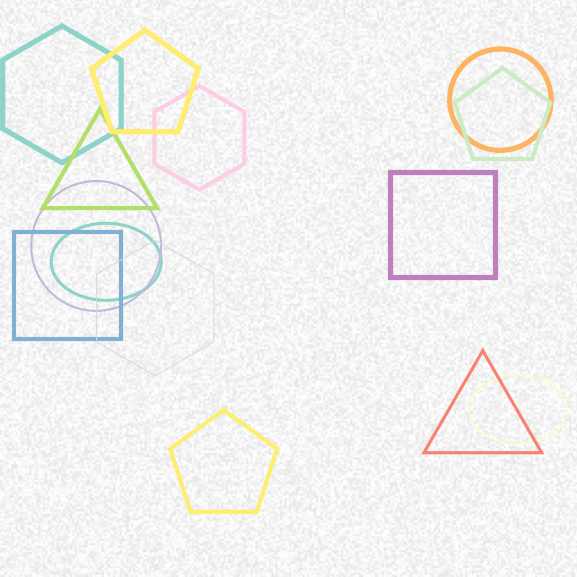[{"shape": "oval", "thickness": 1.5, "radius": 0.48, "center": [0.184, 0.546]}, {"shape": "hexagon", "thickness": 2.5, "radius": 0.59, "center": [0.107, 0.836]}, {"shape": "oval", "thickness": 0.5, "radius": 0.42, "center": [0.898, 0.29]}, {"shape": "circle", "thickness": 1, "radius": 0.56, "center": [0.167, 0.573]}, {"shape": "triangle", "thickness": 1.5, "radius": 0.59, "center": [0.836, 0.274]}, {"shape": "square", "thickness": 2, "radius": 0.46, "center": [0.117, 0.505]}, {"shape": "circle", "thickness": 2.5, "radius": 0.44, "center": [0.866, 0.827]}, {"shape": "triangle", "thickness": 2, "radius": 0.57, "center": [0.173, 0.696]}, {"shape": "hexagon", "thickness": 2, "radius": 0.45, "center": [0.345, 0.76]}, {"shape": "hexagon", "thickness": 0.5, "radius": 0.59, "center": [0.269, 0.466]}, {"shape": "square", "thickness": 2.5, "radius": 0.45, "center": [0.766, 0.611]}, {"shape": "pentagon", "thickness": 2, "radius": 0.44, "center": [0.87, 0.794]}, {"shape": "pentagon", "thickness": 2.5, "radius": 0.49, "center": [0.251, 0.85]}, {"shape": "pentagon", "thickness": 2, "radius": 0.49, "center": [0.387, 0.192]}]